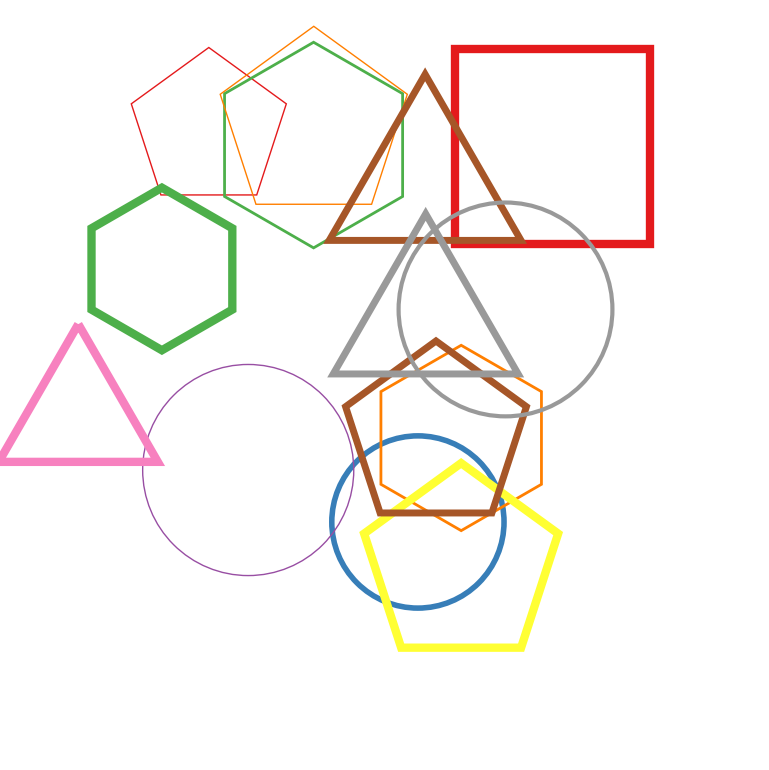[{"shape": "pentagon", "thickness": 0.5, "radius": 0.53, "center": [0.271, 0.832]}, {"shape": "square", "thickness": 3, "radius": 0.63, "center": [0.717, 0.81]}, {"shape": "circle", "thickness": 2, "radius": 0.56, "center": [0.543, 0.322]}, {"shape": "hexagon", "thickness": 1, "radius": 0.67, "center": [0.407, 0.812]}, {"shape": "hexagon", "thickness": 3, "radius": 0.53, "center": [0.21, 0.651]}, {"shape": "circle", "thickness": 0.5, "radius": 0.69, "center": [0.322, 0.39]}, {"shape": "pentagon", "thickness": 0.5, "radius": 0.64, "center": [0.407, 0.838]}, {"shape": "hexagon", "thickness": 1, "radius": 0.6, "center": [0.599, 0.431]}, {"shape": "pentagon", "thickness": 3, "radius": 0.66, "center": [0.599, 0.266]}, {"shape": "triangle", "thickness": 2.5, "radius": 0.72, "center": [0.552, 0.76]}, {"shape": "pentagon", "thickness": 2.5, "radius": 0.62, "center": [0.566, 0.434]}, {"shape": "triangle", "thickness": 3, "radius": 0.6, "center": [0.102, 0.46]}, {"shape": "triangle", "thickness": 2.5, "radius": 0.69, "center": [0.553, 0.584]}, {"shape": "circle", "thickness": 1.5, "radius": 0.69, "center": [0.657, 0.598]}]